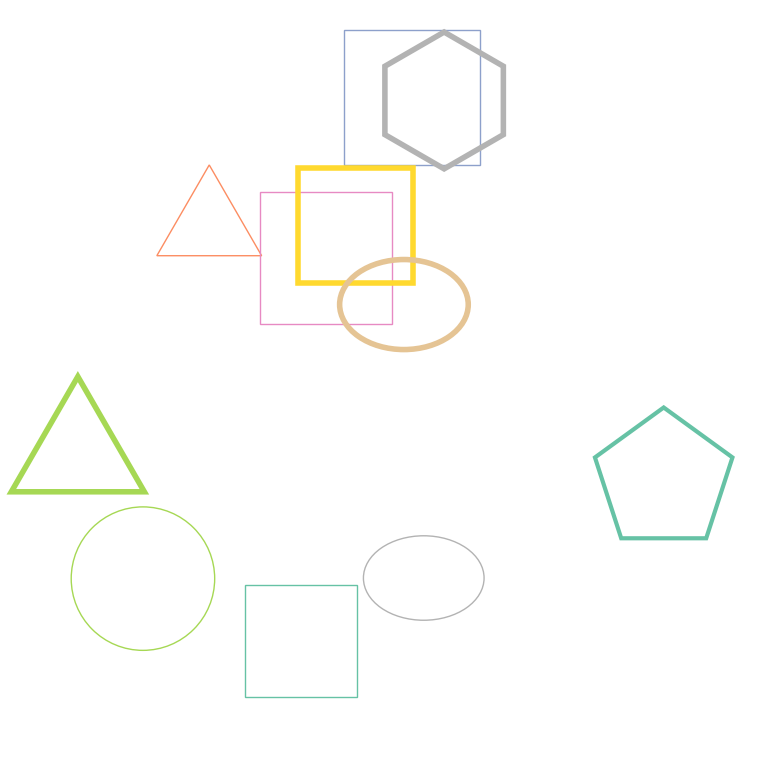[{"shape": "square", "thickness": 0.5, "radius": 0.36, "center": [0.391, 0.168]}, {"shape": "pentagon", "thickness": 1.5, "radius": 0.47, "center": [0.862, 0.377]}, {"shape": "triangle", "thickness": 0.5, "radius": 0.39, "center": [0.272, 0.707]}, {"shape": "square", "thickness": 0.5, "radius": 0.44, "center": [0.535, 0.873]}, {"shape": "square", "thickness": 0.5, "radius": 0.43, "center": [0.424, 0.665]}, {"shape": "triangle", "thickness": 2, "radius": 0.5, "center": [0.101, 0.411]}, {"shape": "circle", "thickness": 0.5, "radius": 0.47, "center": [0.186, 0.249]}, {"shape": "square", "thickness": 2, "radius": 0.37, "center": [0.462, 0.707]}, {"shape": "oval", "thickness": 2, "radius": 0.42, "center": [0.525, 0.604]}, {"shape": "hexagon", "thickness": 2, "radius": 0.44, "center": [0.577, 0.87]}, {"shape": "oval", "thickness": 0.5, "radius": 0.39, "center": [0.55, 0.249]}]